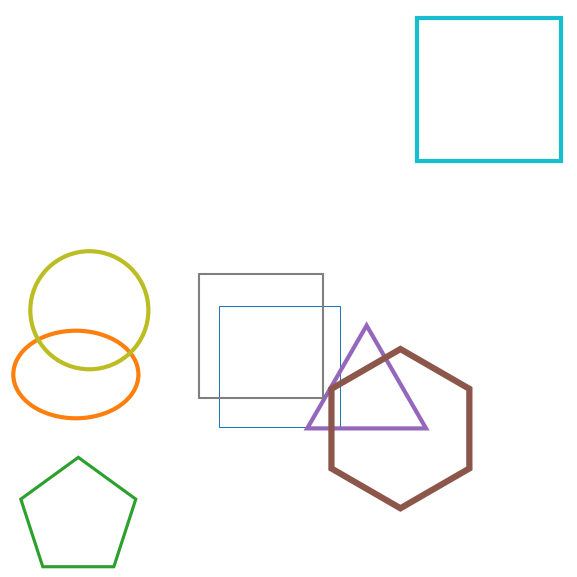[{"shape": "square", "thickness": 0.5, "radius": 0.52, "center": [0.484, 0.364]}, {"shape": "oval", "thickness": 2, "radius": 0.54, "center": [0.131, 0.351]}, {"shape": "pentagon", "thickness": 1.5, "radius": 0.52, "center": [0.136, 0.102]}, {"shape": "triangle", "thickness": 2, "radius": 0.59, "center": [0.635, 0.317]}, {"shape": "hexagon", "thickness": 3, "radius": 0.69, "center": [0.693, 0.257]}, {"shape": "square", "thickness": 1, "radius": 0.54, "center": [0.451, 0.417]}, {"shape": "circle", "thickness": 2, "radius": 0.51, "center": [0.155, 0.462]}, {"shape": "square", "thickness": 2, "radius": 0.62, "center": [0.847, 0.844]}]